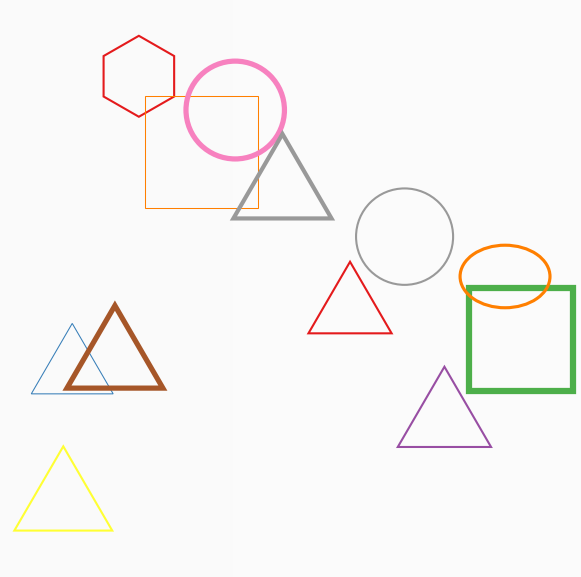[{"shape": "hexagon", "thickness": 1, "radius": 0.35, "center": [0.239, 0.867]}, {"shape": "triangle", "thickness": 1, "radius": 0.41, "center": [0.602, 0.463]}, {"shape": "triangle", "thickness": 0.5, "radius": 0.41, "center": [0.124, 0.358]}, {"shape": "square", "thickness": 3, "radius": 0.45, "center": [0.897, 0.411]}, {"shape": "triangle", "thickness": 1, "radius": 0.46, "center": [0.765, 0.271]}, {"shape": "square", "thickness": 0.5, "radius": 0.49, "center": [0.347, 0.736]}, {"shape": "oval", "thickness": 1.5, "radius": 0.39, "center": [0.869, 0.52]}, {"shape": "triangle", "thickness": 1, "radius": 0.49, "center": [0.109, 0.129]}, {"shape": "triangle", "thickness": 2.5, "radius": 0.48, "center": [0.198, 0.375]}, {"shape": "circle", "thickness": 2.5, "radius": 0.42, "center": [0.405, 0.809]}, {"shape": "circle", "thickness": 1, "radius": 0.42, "center": [0.696, 0.589]}, {"shape": "triangle", "thickness": 2, "radius": 0.49, "center": [0.486, 0.67]}]